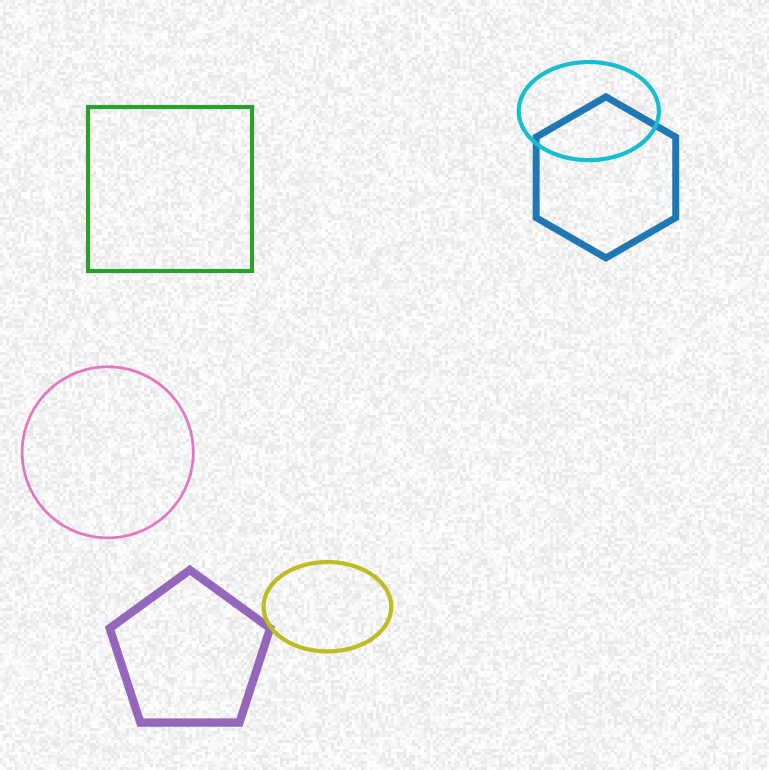[{"shape": "hexagon", "thickness": 2.5, "radius": 0.52, "center": [0.787, 0.77]}, {"shape": "square", "thickness": 1.5, "radius": 0.53, "center": [0.221, 0.754]}, {"shape": "pentagon", "thickness": 3, "radius": 0.55, "center": [0.247, 0.15]}, {"shape": "circle", "thickness": 1, "radius": 0.56, "center": [0.14, 0.413]}, {"shape": "oval", "thickness": 1.5, "radius": 0.41, "center": [0.425, 0.212]}, {"shape": "oval", "thickness": 1.5, "radius": 0.46, "center": [0.765, 0.856]}]